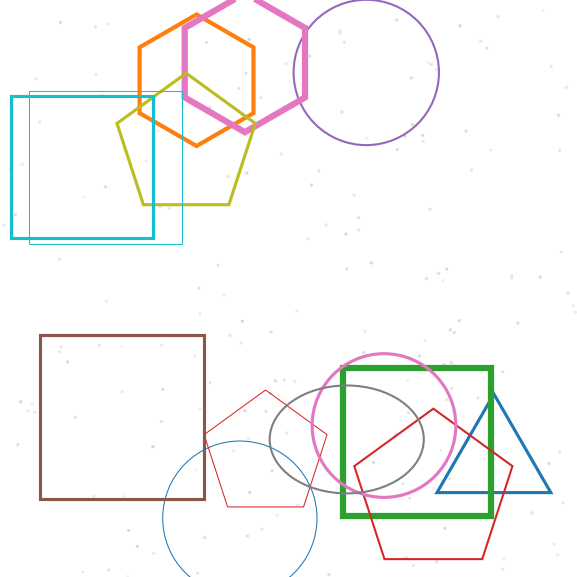[{"shape": "triangle", "thickness": 1.5, "radius": 0.57, "center": [0.855, 0.203]}, {"shape": "circle", "thickness": 0.5, "radius": 0.67, "center": [0.415, 0.102]}, {"shape": "hexagon", "thickness": 2, "radius": 0.57, "center": [0.34, 0.86]}, {"shape": "square", "thickness": 3, "radius": 0.64, "center": [0.722, 0.234]}, {"shape": "pentagon", "thickness": 0.5, "radius": 0.56, "center": [0.46, 0.212]}, {"shape": "pentagon", "thickness": 1, "radius": 0.72, "center": [0.75, 0.147]}, {"shape": "circle", "thickness": 1, "radius": 0.63, "center": [0.634, 0.874]}, {"shape": "square", "thickness": 1.5, "radius": 0.71, "center": [0.211, 0.277]}, {"shape": "hexagon", "thickness": 3, "radius": 0.6, "center": [0.424, 0.891]}, {"shape": "circle", "thickness": 1.5, "radius": 0.62, "center": [0.665, 0.262]}, {"shape": "oval", "thickness": 1, "radius": 0.67, "center": [0.6, 0.238]}, {"shape": "pentagon", "thickness": 1.5, "radius": 0.63, "center": [0.322, 0.747]}, {"shape": "square", "thickness": 0.5, "radius": 0.66, "center": [0.182, 0.709]}, {"shape": "square", "thickness": 1.5, "radius": 0.62, "center": [0.142, 0.71]}]